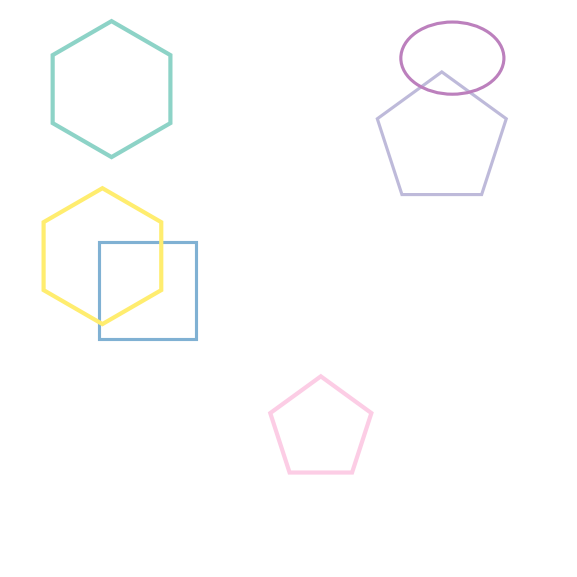[{"shape": "hexagon", "thickness": 2, "radius": 0.59, "center": [0.193, 0.845]}, {"shape": "pentagon", "thickness": 1.5, "radius": 0.59, "center": [0.765, 0.757]}, {"shape": "square", "thickness": 1.5, "radius": 0.42, "center": [0.255, 0.496]}, {"shape": "pentagon", "thickness": 2, "radius": 0.46, "center": [0.556, 0.255]}, {"shape": "oval", "thickness": 1.5, "radius": 0.45, "center": [0.783, 0.898]}, {"shape": "hexagon", "thickness": 2, "radius": 0.59, "center": [0.177, 0.556]}]